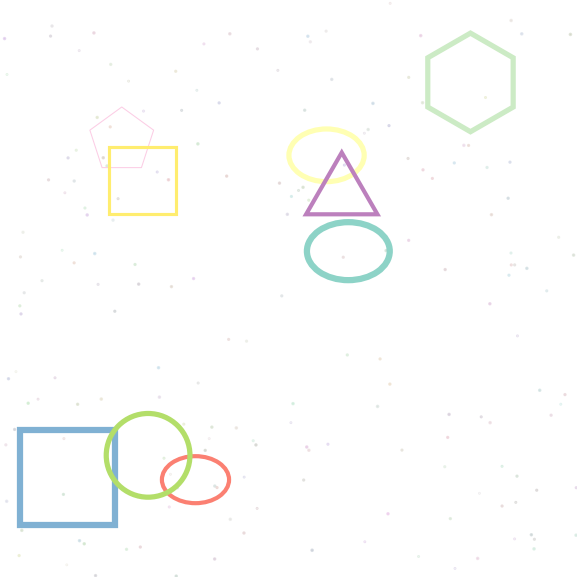[{"shape": "oval", "thickness": 3, "radius": 0.36, "center": [0.603, 0.564]}, {"shape": "oval", "thickness": 2.5, "radius": 0.33, "center": [0.565, 0.73]}, {"shape": "oval", "thickness": 2, "radius": 0.29, "center": [0.339, 0.169]}, {"shape": "square", "thickness": 3, "radius": 0.41, "center": [0.117, 0.172]}, {"shape": "circle", "thickness": 2.5, "radius": 0.36, "center": [0.256, 0.211]}, {"shape": "pentagon", "thickness": 0.5, "radius": 0.29, "center": [0.211, 0.756]}, {"shape": "triangle", "thickness": 2, "radius": 0.36, "center": [0.592, 0.664]}, {"shape": "hexagon", "thickness": 2.5, "radius": 0.43, "center": [0.815, 0.856]}, {"shape": "square", "thickness": 1.5, "radius": 0.29, "center": [0.246, 0.687]}]